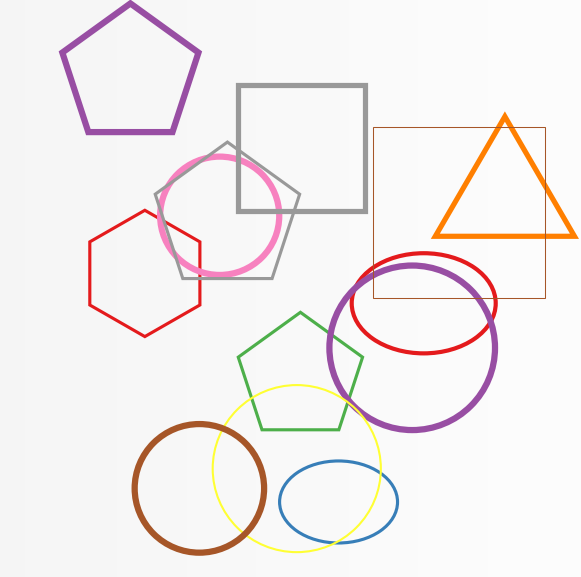[{"shape": "oval", "thickness": 2, "radius": 0.62, "center": [0.729, 0.474]}, {"shape": "hexagon", "thickness": 1.5, "radius": 0.55, "center": [0.249, 0.526]}, {"shape": "oval", "thickness": 1.5, "radius": 0.51, "center": [0.582, 0.13]}, {"shape": "pentagon", "thickness": 1.5, "radius": 0.56, "center": [0.517, 0.346]}, {"shape": "pentagon", "thickness": 3, "radius": 0.62, "center": [0.224, 0.87]}, {"shape": "circle", "thickness": 3, "radius": 0.71, "center": [0.709, 0.397]}, {"shape": "triangle", "thickness": 2.5, "radius": 0.69, "center": [0.869, 0.659]}, {"shape": "circle", "thickness": 1, "radius": 0.72, "center": [0.511, 0.188]}, {"shape": "square", "thickness": 0.5, "radius": 0.74, "center": [0.789, 0.631]}, {"shape": "circle", "thickness": 3, "radius": 0.56, "center": [0.343, 0.153]}, {"shape": "circle", "thickness": 3, "radius": 0.51, "center": [0.378, 0.625]}, {"shape": "pentagon", "thickness": 1.5, "radius": 0.65, "center": [0.391, 0.622]}, {"shape": "square", "thickness": 2.5, "radius": 0.55, "center": [0.519, 0.742]}]